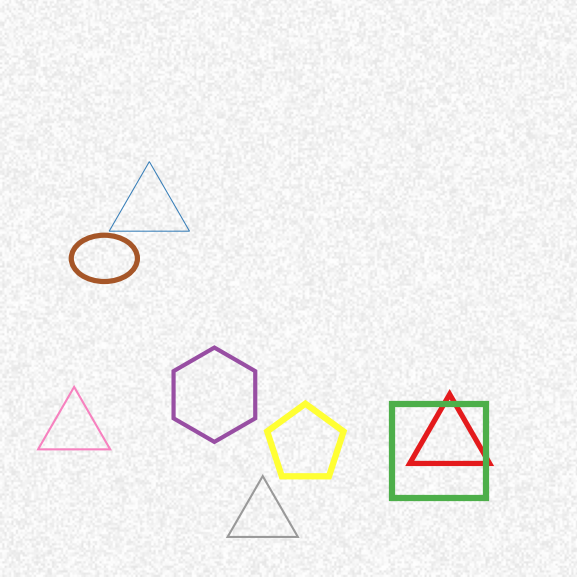[{"shape": "triangle", "thickness": 2.5, "radius": 0.4, "center": [0.779, 0.237]}, {"shape": "triangle", "thickness": 0.5, "radius": 0.4, "center": [0.259, 0.639]}, {"shape": "square", "thickness": 3, "radius": 0.41, "center": [0.76, 0.219]}, {"shape": "hexagon", "thickness": 2, "radius": 0.41, "center": [0.371, 0.316]}, {"shape": "pentagon", "thickness": 3, "radius": 0.35, "center": [0.529, 0.231]}, {"shape": "oval", "thickness": 2.5, "radius": 0.29, "center": [0.181, 0.552]}, {"shape": "triangle", "thickness": 1, "radius": 0.36, "center": [0.128, 0.257]}, {"shape": "triangle", "thickness": 1, "radius": 0.35, "center": [0.455, 0.105]}]